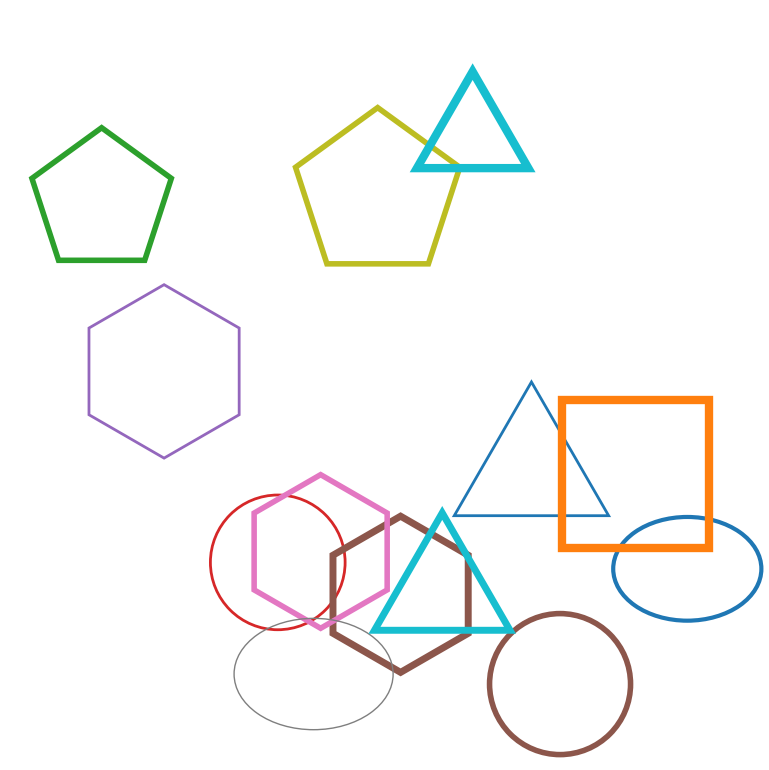[{"shape": "triangle", "thickness": 1, "radius": 0.58, "center": [0.69, 0.388]}, {"shape": "oval", "thickness": 1.5, "radius": 0.48, "center": [0.893, 0.261]}, {"shape": "square", "thickness": 3, "radius": 0.48, "center": [0.825, 0.384]}, {"shape": "pentagon", "thickness": 2, "radius": 0.48, "center": [0.132, 0.739]}, {"shape": "circle", "thickness": 1, "radius": 0.44, "center": [0.361, 0.27]}, {"shape": "hexagon", "thickness": 1, "radius": 0.56, "center": [0.213, 0.518]}, {"shape": "hexagon", "thickness": 2.5, "radius": 0.51, "center": [0.52, 0.228]}, {"shape": "circle", "thickness": 2, "radius": 0.46, "center": [0.727, 0.112]}, {"shape": "hexagon", "thickness": 2, "radius": 0.5, "center": [0.416, 0.284]}, {"shape": "oval", "thickness": 0.5, "radius": 0.52, "center": [0.407, 0.125]}, {"shape": "pentagon", "thickness": 2, "radius": 0.56, "center": [0.49, 0.748]}, {"shape": "triangle", "thickness": 3, "radius": 0.42, "center": [0.614, 0.823]}, {"shape": "triangle", "thickness": 2.5, "radius": 0.51, "center": [0.574, 0.232]}]